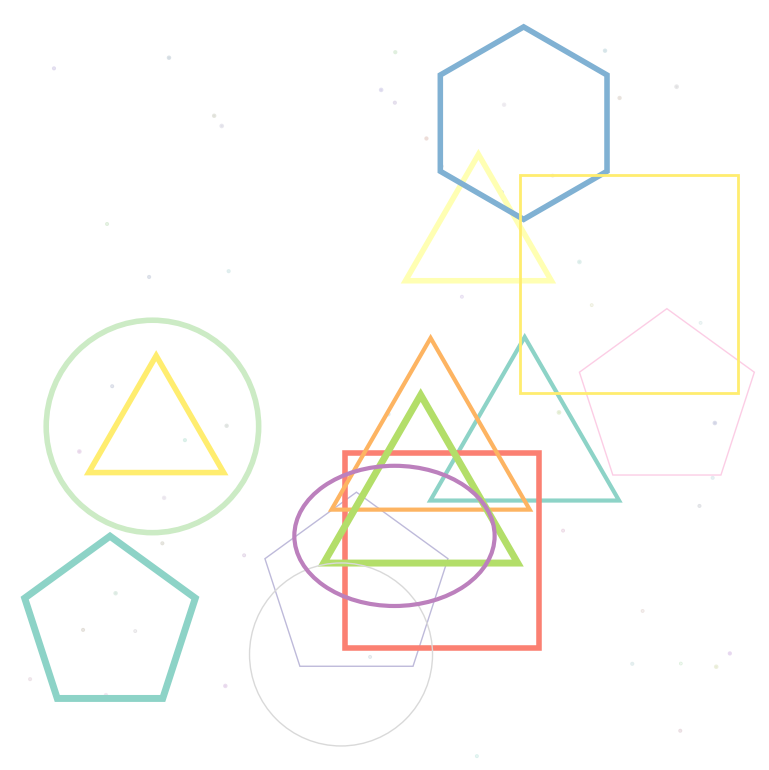[{"shape": "triangle", "thickness": 1.5, "radius": 0.71, "center": [0.681, 0.421]}, {"shape": "pentagon", "thickness": 2.5, "radius": 0.58, "center": [0.143, 0.187]}, {"shape": "triangle", "thickness": 2, "radius": 0.55, "center": [0.621, 0.69]}, {"shape": "pentagon", "thickness": 0.5, "radius": 0.62, "center": [0.463, 0.236]}, {"shape": "square", "thickness": 2, "radius": 0.63, "center": [0.574, 0.285]}, {"shape": "hexagon", "thickness": 2, "radius": 0.62, "center": [0.68, 0.84]}, {"shape": "triangle", "thickness": 1.5, "radius": 0.74, "center": [0.559, 0.412]}, {"shape": "triangle", "thickness": 2.5, "radius": 0.73, "center": [0.546, 0.341]}, {"shape": "pentagon", "thickness": 0.5, "radius": 0.6, "center": [0.866, 0.48]}, {"shape": "circle", "thickness": 0.5, "radius": 0.59, "center": [0.443, 0.15]}, {"shape": "oval", "thickness": 1.5, "radius": 0.65, "center": [0.512, 0.304]}, {"shape": "circle", "thickness": 2, "radius": 0.69, "center": [0.198, 0.446]}, {"shape": "square", "thickness": 1, "radius": 0.71, "center": [0.817, 0.631]}, {"shape": "triangle", "thickness": 2, "radius": 0.51, "center": [0.203, 0.437]}]